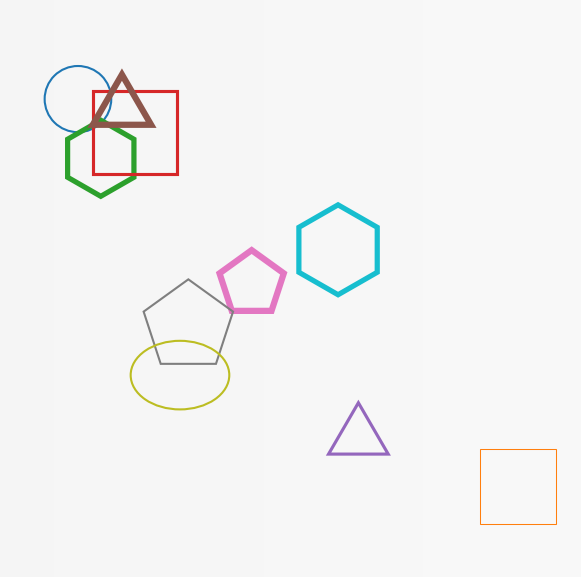[{"shape": "circle", "thickness": 1, "radius": 0.29, "center": [0.134, 0.828]}, {"shape": "square", "thickness": 0.5, "radius": 0.33, "center": [0.891, 0.157]}, {"shape": "hexagon", "thickness": 2.5, "radius": 0.33, "center": [0.173, 0.725]}, {"shape": "square", "thickness": 1.5, "radius": 0.36, "center": [0.232, 0.77]}, {"shape": "triangle", "thickness": 1.5, "radius": 0.3, "center": [0.617, 0.242]}, {"shape": "triangle", "thickness": 3, "radius": 0.29, "center": [0.21, 0.812]}, {"shape": "pentagon", "thickness": 3, "radius": 0.29, "center": [0.433, 0.508]}, {"shape": "pentagon", "thickness": 1, "radius": 0.4, "center": [0.324, 0.435]}, {"shape": "oval", "thickness": 1, "radius": 0.42, "center": [0.31, 0.35]}, {"shape": "hexagon", "thickness": 2.5, "radius": 0.39, "center": [0.582, 0.567]}]